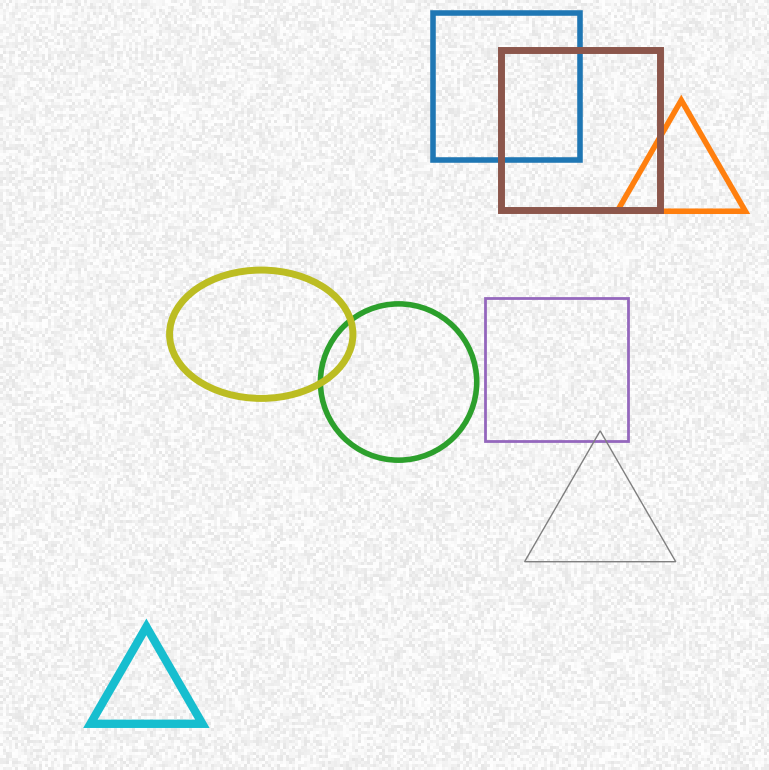[{"shape": "square", "thickness": 2, "radius": 0.48, "center": [0.658, 0.888]}, {"shape": "triangle", "thickness": 2, "radius": 0.48, "center": [0.885, 0.774]}, {"shape": "circle", "thickness": 2, "radius": 0.51, "center": [0.518, 0.504]}, {"shape": "square", "thickness": 1, "radius": 0.46, "center": [0.722, 0.521]}, {"shape": "square", "thickness": 2.5, "radius": 0.52, "center": [0.754, 0.831]}, {"shape": "triangle", "thickness": 0.5, "radius": 0.57, "center": [0.779, 0.327]}, {"shape": "oval", "thickness": 2.5, "radius": 0.6, "center": [0.339, 0.566]}, {"shape": "triangle", "thickness": 3, "radius": 0.42, "center": [0.19, 0.102]}]